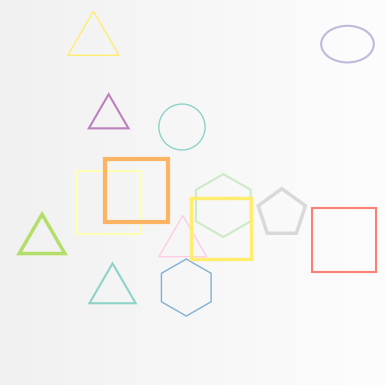[{"shape": "triangle", "thickness": 1.5, "radius": 0.34, "center": [0.29, 0.247]}, {"shape": "circle", "thickness": 1, "radius": 0.3, "center": [0.47, 0.67]}, {"shape": "square", "thickness": 1.5, "radius": 0.41, "center": [0.28, 0.474]}, {"shape": "oval", "thickness": 1.5, "radius": 0.34, "center": [0.897, 0.885]}, {"shape": "square", "thickness": 1.5, "radius": 0.41, "center": [0.888, 0.377]}, {"shape": "hexagon", "thickness": 1, "radius": 0.37, "center": [0.481, 0.253]}, {"shape": "square", "thickness": 3, "radius": 0.41, "center": [0.353, 0.505]}, {"shape": "triangle", "thickness": 2.5, "radius": 0.34, "center": [0.108, 0.375]}, {"shape": "triangle", "thickness": 1, "radius": 0.36, "center": [0.472, 0.369]}, {"shape": "pentagon", "thickness": 2.5, "radius": 0.32, "center": [0.727, 0.446]}, {"shape": "triangle", "thickness": 1.5, "radius": 0.3, "center": [0.28, 0.696]}, {"shape": "hexagon", "thickness": 1.5, "radius": 0.41, "center": [0.576, 0.466]}, {"shape": "square", "thickness": 2.5, "radius": 0.39, "center": [0.57, 0.407]}, {"shape": "triangle", "thickness": 1, "radius": 0.38, "center": [0.241, 0.895]}]